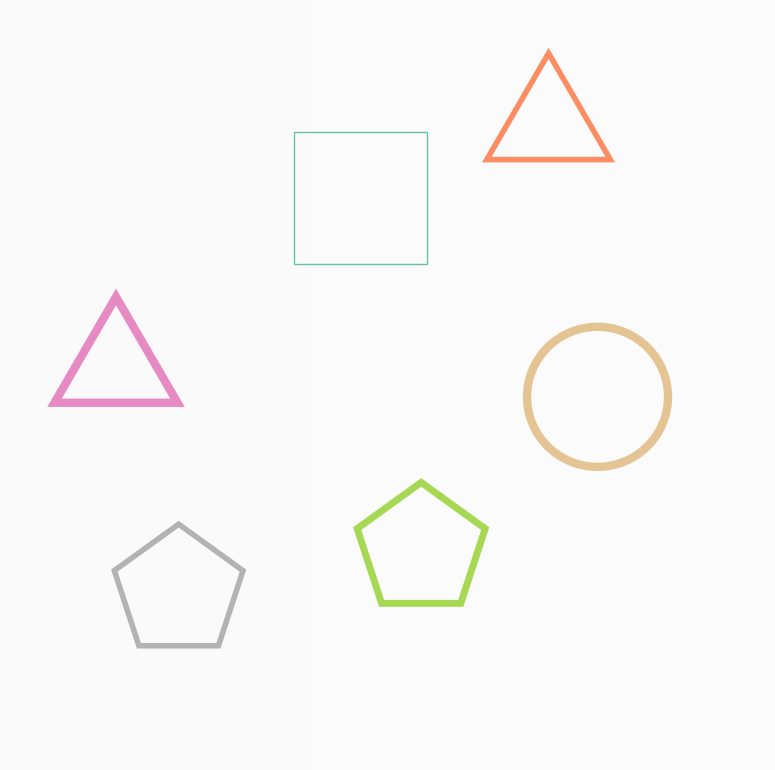[{"shape": "square", "thickness": 0.5, "radius": 0.43, "center": [0.465, 0.743]}, {"shape": "triangle", "thickness": 2, "radius": 0.46, "center": [0.708, 0.839]}, {"shape": "triangle", "thickness": 3, "radius": 0.46, "center": [0.15, 0.523]}, {"shape": "pentagon", "thickness": 2.5, "radius": 0.43, "center": [0.543, 0.287]}, {"shape": "circle", "thickness": 3, "radius": 0.45, "center": [0.771, 0.485]}, {"shape": "pentagon", "thickness": 2, "radius": 0.44, "center": [0.231, 0.232]}]